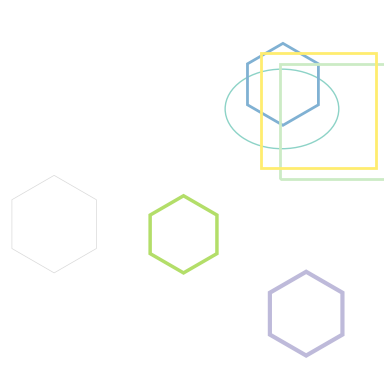[{"shape": "oval", "thickness": 1, "radius": 0.74, "center": [0.732, 0.717]}, {"shape": "hexagon", "thickness": 3, "radius": 0.54, "center": [0.795, 0.185]}, {"shape": "hexagon", "thickness": 2, "radius": 0.53, "center": [0.735, 0.781]}, {"shape": "hexagon", "thickness": 2.5, "radius": 0.5, "center": [0.477, 0.391]}, {"shape": "hexagon", "thickness": 0.5, "radius": 0.63, "center": [0.141, 0.418]}, {"shape": "square", "thickness": 2, "radius": 0.75, "center": [0.875, 0.685]}, {"shape": "square", "thickness": 2, "radius": 0.75, "center": [0.826, 0.714]}]